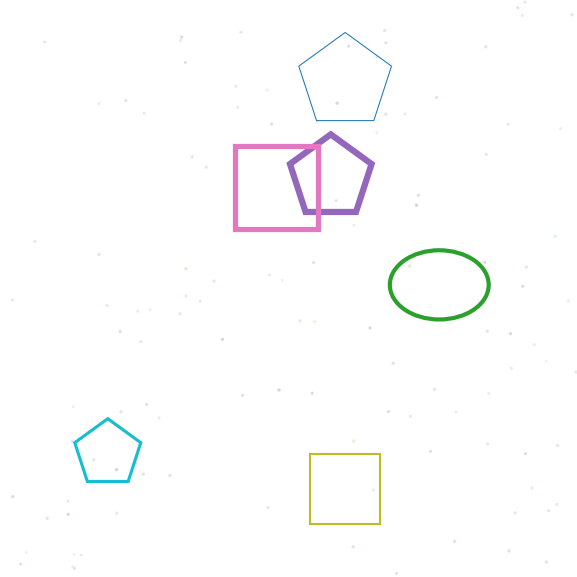[{"shape": "pentagon", "thickness": 0.5, "radius": 0.42, "center": [0.598, 0.859]}, {"shape": "oval", "thickness": 2, "radius": 0.43, "center": [0.761, 0.506]}, {"shape": "pentagon", "thickness": 3, "radius": 0.37, "center": [0.573, 0.692]}, {"shape": "square", "thickness": 2.5, "radius": 0.36, "center": [0.479, 0.675]}, {"shape": "square", "thickness": 1, "radius": 0.31, "center": [0.597, 0.152]}, {"shape": "pentagon", "thickness": 1.5, "radius": 0.3, "center": [0.187, 0.214]}]